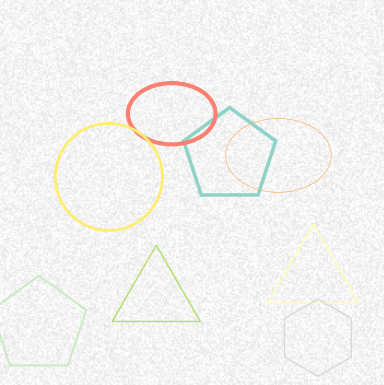[{"shape": "pentagon", "thickness": 2.5, "radius": 0.63, "center": [0.596, 0.595]}, {"shape": "triangle", "thickness": 1, "radius": 0.69, "center": [0.814, 0.281]}, {"shape": "oval", "thickness": 3, "radius": 0.57, "center": [0.446, 0.705]}, {"shape": "oval", "thickness": 0.5, "radius": 0.69, "center": [0.723, 0.596]}, {"shape": "triangle", "thickness": 1, "radius": 0.66, "center": [0.406, 0.231]}, {"shape": "hexagon", "thickness": 1, "radius": 0.5, "center": [0.826, 0.123]}, {"shape": "pentagon", "thickness": 1.5, "radius": 0.64, "center": [0.101, 0.155]}, {"shape": "circle", "thickness": 2, "radius": 0.7, "center": [0.283, 0.54]}]